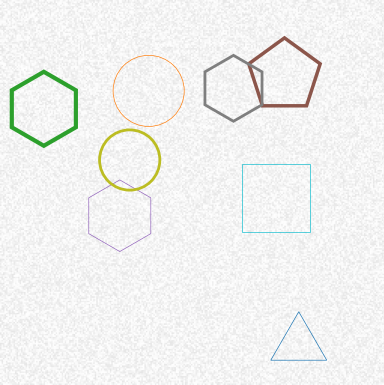[{"shape": "triangle", "thickness": 0.5, "radius": 0.42, "center": [0.776, 0.106]}, {"shape": "circle", "thickness": 0.5, "radius": 0.46, "center": [0.386, 0.764]}, {"shape": "hexagon", "thickness": 3, "radius": 0.48, "center": [0.114, 0.717]}, {"shape": "hexagon", "thickness": 0.5, "radius": 0.47, "center": [0.311, 0.44]}, {"shape": "pentagon", "thickness": 2.5, "radius": 0.49, "center": [0.739, 0.804]}, {"shape": "hexagon", "thickness": 2, "radius": 0.43, "center": [0.606, 0.771]}, {"shape": "circle", "thickness": 2, "radius": 0.39, "center": [0.337, 0.584]}, {"shape": "square", "thickness": 0.5, "radius": 0.44, "center": [0.717, 0.485]}]